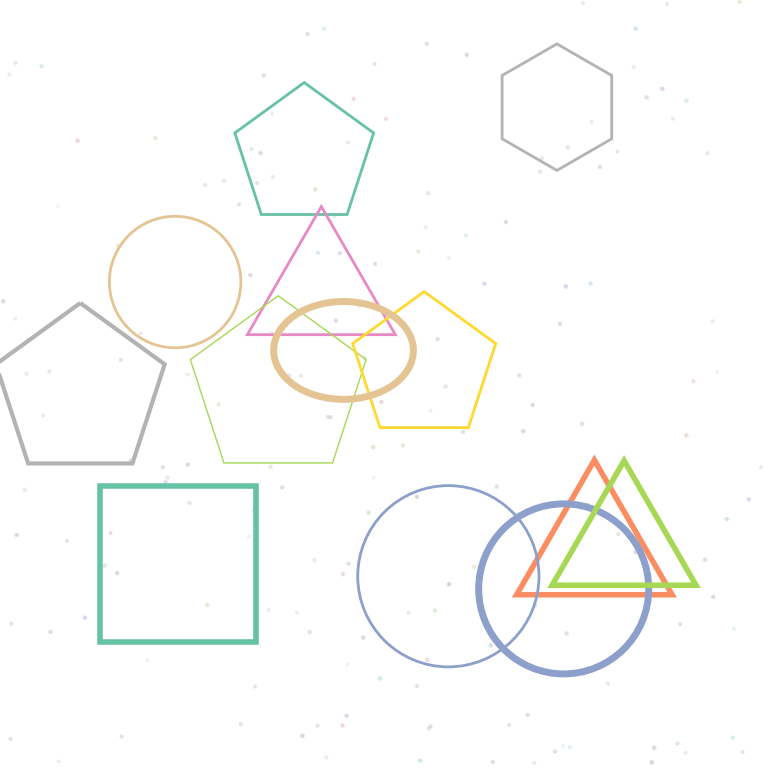[{"shape": "square", "thickness": 2, "radius": 0.51, "center": [0.232, 0.268]}, {"shape": "pentagon", "thickness": 1, "radius": 0.47, "center": [0.395, 0.798]}, {"shape": "triangle", "thickness": 2, "radius": 0.58, "center": [0.772, 0.286]}, {"shape": "circle", "thickness": 2.5, "radius": 0.55, "center": [0.732, 0.235]}, {"shape": "circle", "thickness": 1, "radius": 0.59, "center": [0.582, 0.252]}, {"shape": "triangle", "thickness": 1, "radius": 0.55, "center": [0.417, 0.621]}, {"shape": "pentagon", "thickness": 0.5, "radius": 0.6, "center": [0.361, 0.496]}, {"shape": "triangle", "thickness": 2, "radius": 0.54, "center": [0.81, 0.294]}, {"shape": "pentagon", "thickness": 1, "radius": 0.49, "center": [0.551, 0.524]}, {"shape": "oval", "thickness": 2.5, "radius": 0.45, "center": [0.446, 0.545]}, {"shape": "circle", "thickness": 1, "radius": 0.43, "center": [0.227, 0.634]}, {"shape": "pentagon", "thickness": 1.5, "radius": 0.58, "center": [0.104, 0.491]}, {"shape": "hexagon", "thickness": 1, "radius": 0.41, "center": [0.723, 0.861]}]